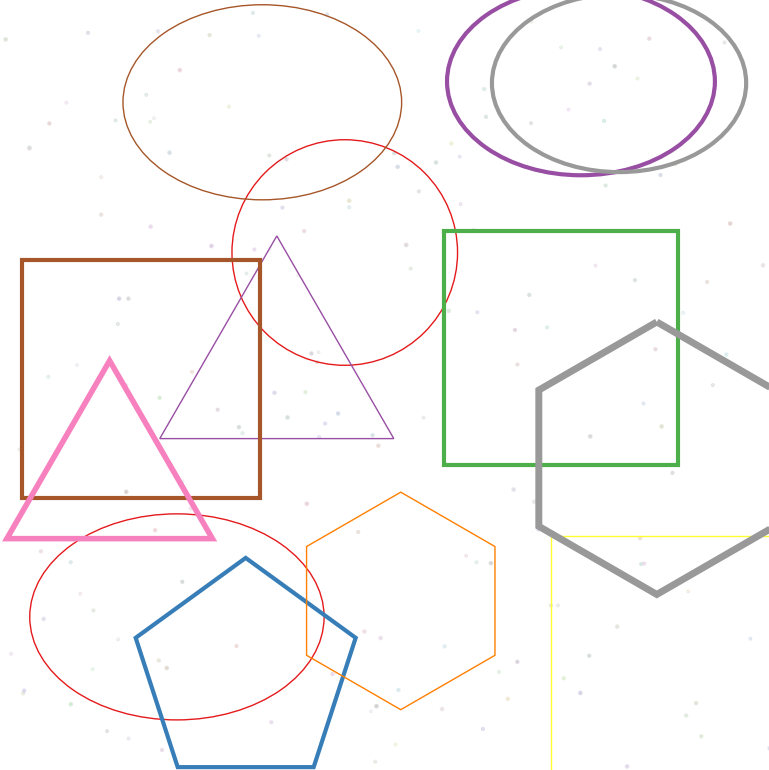[{"shape": "circle", "thickness": 0.5, "radius": 0.73, "center": [0.448, 0.672]}, {"shape": "oval", "thickness": 0.5, "radius": 0.96, "center": [0.23, 0.199]}, {"shape": "pentagon", "thickness": 1.5, "radius": 0.75, "center": [0.319, 0.125]}, {"shape": "square", "thickness": 1.5, "radius": 0.76, "center": [0.728, 0.548]}, {"shape": "triangle", "thickness": 0.5, "radius": 0.88, "center": [0.359, 0.518]}, {"shape": "oval", "thickness": 1.5, "radius": 0.87, "center": [0.754, 0.894]}, {"shape": "hexagon", "thickness": 0.5, "radius": 0.71, "center": [0.52, 0.22]}, {"shape": "square", "thickness": 0.5, "radius": 0.82, "center": [0.88, 0.139]}, {"shape": "oval", "thickness": 0.5, "radius": 0.9, "center": [0.341, 0.867]}, {"shape": "square", "thickness": 1.5, "radius": 0.77, "center": [0.183, 0.508]}, {"shape": "triangle", "thickness": 2, "radius": 0.77, "center": [0.142, 0.378]}, {"shape": "hexagon", "thickness": 2.5, "radius": 0.88, "center": [0.853, 0.405]}, {"shape": "oval", "thickness": 1.5, "radius": 0.83, "center": [0.804, 0.892]}]